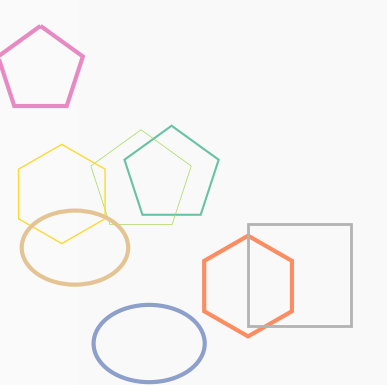[{"shape": "pentagon", "thickness": 1.5, "radius": 0.64, "center": [0.443, 0.546]}, {"shape": "hexagon", "thickness": 3, "radius": 0.65, "center": [0.64, 0.257]}, {"shape": "oval", "thickness": 3, "radius": 0.72, "center": [0.385, 0.108]}, {"shape": "pentagon", "thickness": 3, "radius": 0.58, "center": [0.104, 0.818]}, {"shape": "pentagon", "thickness": 0.5, "radius": 0.68, "center": [0.364, 0.527]}, {"shape": "hexagon", "thickness": 1, "radius": 0.64, "center": [0.159, 0.496]}, {"shape": "oval", "thickness": 3, "radius": 0.69, "center": [0.193, 0.357]}, {"shape": "square", "thickness": 2, "radius": 0.66, "center": [0.773, 0.286]}]